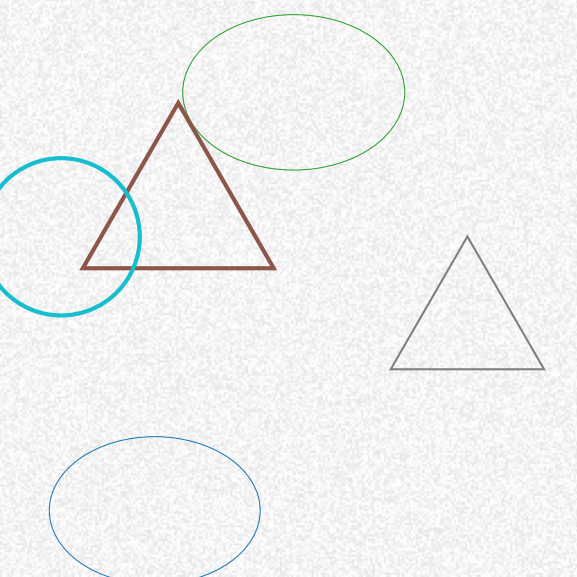[{"shape": "oval", "thickness": 0.5, "radius": 0.91, "center": [0.268, 0.115]}, {"shape": "oval", "thickness": 0.5, "radius": 0.96, "center": [0.509, 0.839]}, {"shape": "triangle", "thickness": 2, "radius": 0.95, "center": [0.309, 0.63]}, {"shape": "triangle", "thickness": 1, "radius": 0.77, "center": [0.809, 0.436]}, {"shape": "circle", "thickness": 2, "radius": 0.68, "center": [0.106, 0.589]}]